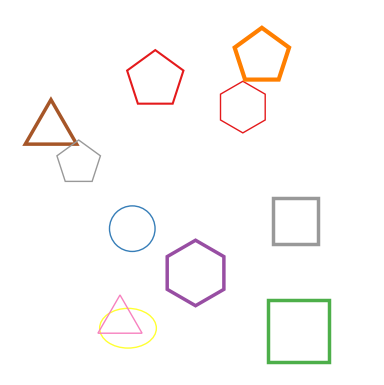[{"shape": "hexagon", "thickness": 1, "radius": 0.34, "center": [0.631, 0.722]}, {"shape": "pentagon", "thickness": 1.5, "radius": 0.38, "center": [0.403, 0.793]}, {"shape": "circle", "thickness": 1, "radius": 0.3, "center": [0.344, 0.406]}, {"shape": "square", "thickness": 2.5, "radius": 0.4, "center": [0.776, 0.14]}, {"shape": "hexagon", "thickness": 2.5, "radius": 0.42, "center": [0.508, 0.291]}, {"shape": "pentagon", "thickness": 3, "radius": 0.37, "center": [0.68, 0.853]}, {"shape": "oval", "thickness": 1, "radius": 0.37, "center": [0.332, 0.147]}, {"shape": "triangle", "thickness": 2.5, "radius": 0.38, "center": [0.132, 0.664]}, {"shape": "triangle", "thickness": 1, "radius": 0.33, "center": [0.312, 0.168]}, {"shape": "pentagon", "thickness": 1, "radius": 0.3, "center": [0.204, 0.577]}, {"shape": "square", "thickness": 2.5, "radius": 0.3, "center": [0.768, 0.426]}]